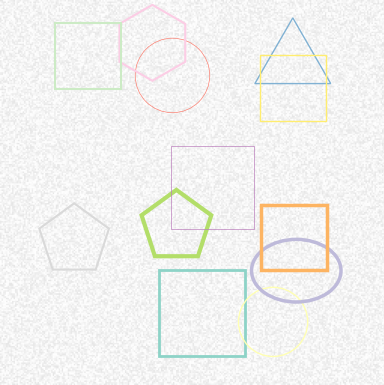[{"shape": "square", "thickness": 2, "radius": 0.56, "center": [0.525, 0.187]}, {"shape": "circle", "thickness": 1, "radius": 0.45, "center": [0.709, 0.164]}, {"shape": "oval", "thickness": 2.5, "radius": 0.58, "center": [0.77, 0.297]}, {"shape": "circle", "thickness": 0.5, "radius": 0.48, "center": [0.448, 0.804]}, {"shape": "triangle", "thickness": 1, "radius": 0.57, "center": [0.761, 0.84]}, {"shape": "square", "thickness": 2.5, "radius": 0.42, "center": [0.764, 0.383]}, {"shape": "pentagon", "thickness": 3, "radius": 0.48, "center": [0.458, 0.412]}, {"shape": "hexagon", "thickness": 1.5, "radius": 0.49, "center": [0.396, 0.889]}, {"shape": "pentagon", "thickness": 1.5, "radius": 0.48, "center": [0.193, 0.377]}, {"shape": "square", "thickness": 0.5, "radius": 0.54, "center": [0.552, 0.513]}, {"shape": "square", "thickness": 1.5, "radius": 0.42, "center": [0.228, 0.855]}, {"shape": "square", "thickness": 1, "radius": 0.43, "center": [0.762, 0.772]}]